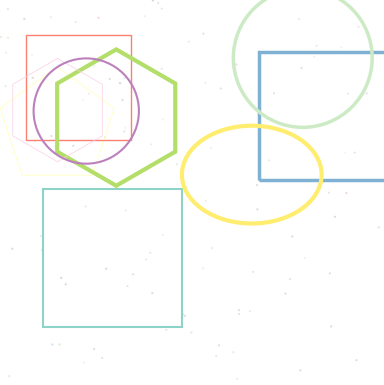[{"shape": "square", "thickness": 1.5, "radius": 0.9, "center": [0.292, 0.329]}, {"shape": "pentagon", "thickness": 0.5, "radius": 0.78, "center": [0.148, 0.671]}, {"shape": "square", "thickness": 1, "radius": 0.68, "center": [0.204, 0.772]}, {"shape": "square", "thickness": 2.5, "radius": 0.83, "center": [0.839, 0.698]}, {"shape": "hexagon", "thickness": 3, "radius": 0.89, "center": [0.302, 0.695]}, {"shape": "hexagon", "thickness": 0.5, "radius": 0.67, "center": [0.149, 0.714]}, {"shape": "circle", "thickness": 1.5, "radius": 0.68, "center": [0.224, 0.712]}, {"shape": "circle", "thickness": 2.5, "radius": 0.9, "center": [0.786, 0.85]}, {"shape": "oval", "thickness": 3, "radius": 0.91, "center": [0.654, 0.546]}]